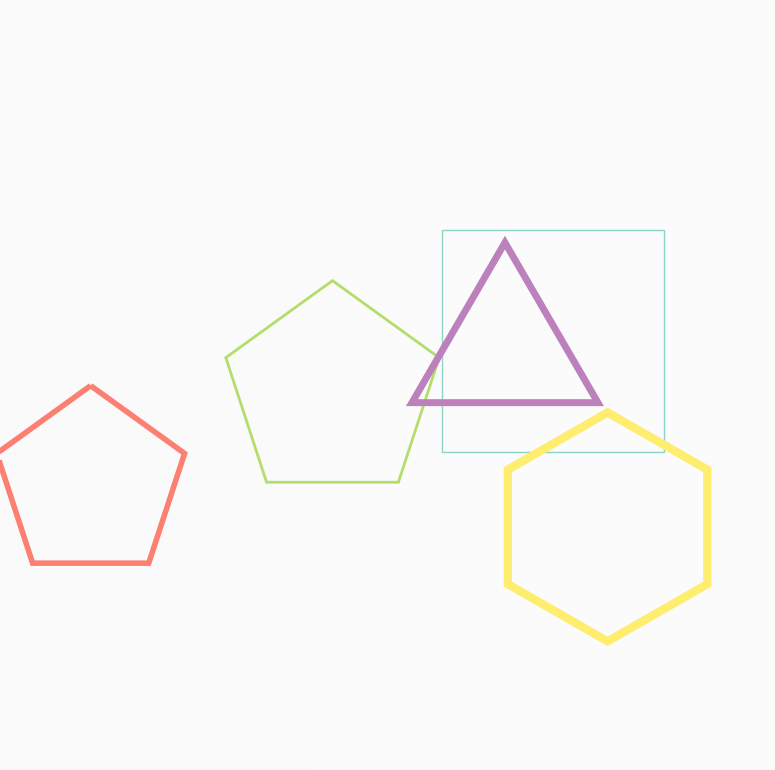[{"shape": "square", "thickness": 0.5, "radius": 0.72, "center": [0.713, 0.557]}, {"shape": "pentagon", "thickness": 2, "radius": 0.64, "center": [0.117, 0.372]}, {"shape": "pentagon", "thickness": 1, "radius": 0.72, "center": [0.429, 0.491]}, {"shape": "triangle", "thickness": 2.5, "radius": 0.69, "center": [0.652, 0.546]}, {"shape": "hexagon", "thickness": 3, "radius": 0.74, "center": [0.784, 0.316]}]